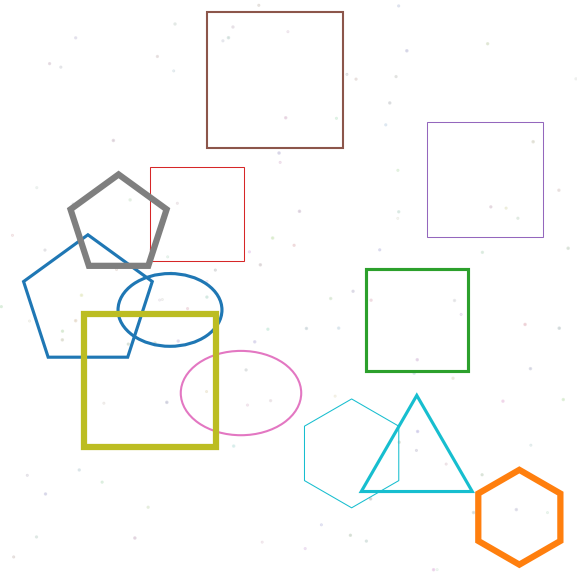[{"shape": "pentagon", "thickness": 1.5, "radius": 0.59, "center": [0.152, 0.475]}, {"shape": "oval", "thickness": 1.5, "radius": 0.45, "center": [0.294, 0.462]}, {"shape": "hexagon", "thickness": 3, "radius": 0.41, "center": [0.899, 0.103]}, {"shape": "square", "thickness": 1.5, "radius": 0.44, "center": [0.722, 0.445]}, {"shape": "square", "thickness": 0.5, "radius": 0.41, "center": [0.341, 0.629]}, {"shape": "square", "thickness": 0.5, "radius": 0.5, "center": [0.84, 0.688]}, {"shape": "square", "thickness": 1, "radius": 0.59, "center": [0.476, 0.861]}, {"shape": "oval", "thickness": 1, "radius": 0.52, "center": [0.417, 0.319]}, {"shape": "pentagon", "thickness": 3, "radius": 0.44, "center": [0.205, 0.61]}, {"shape": "square", "thickness": 3, "radius": 0.57, "center": [0.26, 0.34]}, {"shape": "triangle", "thickness": 1.5, "radius": 0.55, "center": [0.722, 0.203]}, {"shape": "hexagon", "thickness": 0.5, "radius": 0.47, "center": [0.609, 0.214]}]